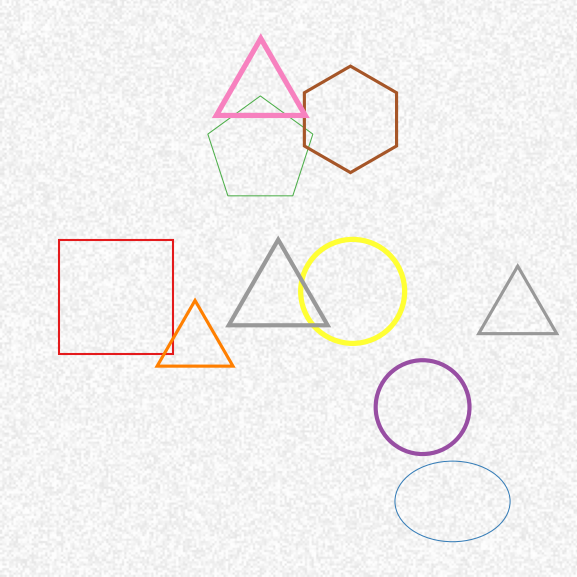[{"shape": "square", "thickness": 1, "radius": 0.49, "center": [0.201, 0.485]}, {"shape": "oval", "thickness": 0.5, "radius": 0.5, "center": [0.784, 0.131]}, {"shape": "pentagon", "thickness": 0.5, "radius": 0.48, "center": [0.451, 0.737]}, {"shape": "circle", "thickness": 2, "radius": 0.41, "center": [0.732, 0.294]}, {"shape": "triangle", "thickness": 1.5, "radius": 0.38, "center": [0.338, 0.403]}, {"shape": "circle", "thickness": 2.5, "radius": 0.45, "center": [0.611, 0.495]}, {"shape": "hexagon", "thickness": 1.5, "radius": 0.46, "center": [0.607, 0.792]}, {"shape": "triangle", "thickness": 2.5, "radius": 0.44, "center": [0.452, 0.844]}, {"shape": "triangle", "thickness": 2, "radius": 0.49, "center": [0.482, 0.485]}, {"shape": "triangle", "thickness": 1.5, "radius": 0.39, "center": [0.896, 0.46]}]